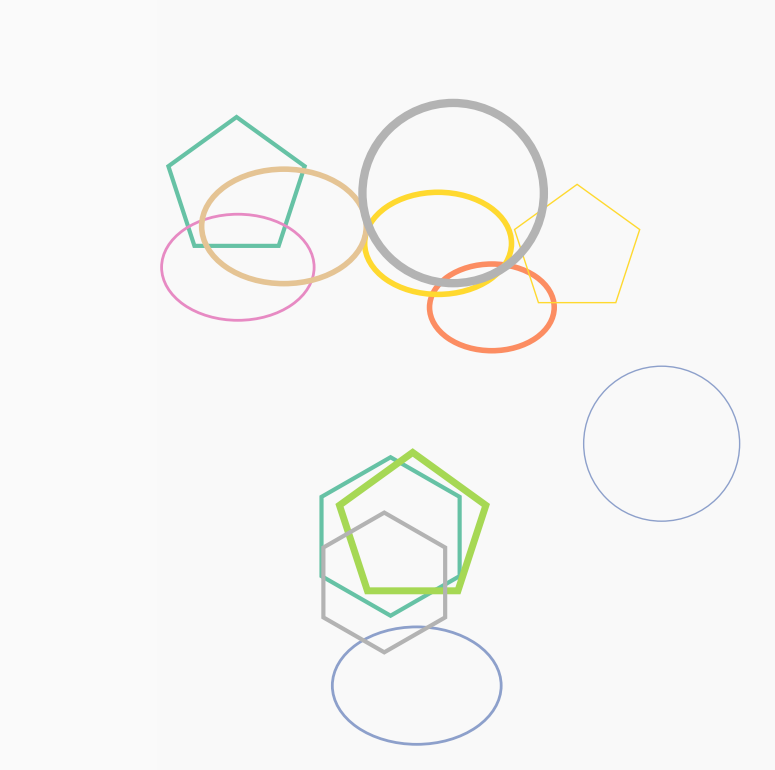[{"shape": "hexagon", "thickness": 1.5, "radius": 0.51, "center": [0.504, 0.303]}, {"shape": "pentagon", "thickness": 1.5, "radius": 0.46, "center": [0.305, 0.756]}, {"shape": "oval", "thickness": 2, "radius": 0.4, "center": [0.635, 0.601]}, {"shape": "oval", "thickness": 1, "radius": 0.54, "center": [0.538, 0.11]}, {"shape": "circle", "thickness": 0.5, "radius": 0.5, "center": [0.854, 0.424]}, {"shape": "oval", "thickness": 1, "radius": 0.49, "center": [0.307, 0.653]}, {"shape": "pentagon", "thickness": 2.5, "radius": 0.5, "center": [0.533, 0.313]}, {"shape": "pentagon", "thickness": 0.5, "radius": 0.42, "center": [0.745, 0.676]}, {"shape": "oval", "thickness": 2, "radius": 0.47, "center": [0.565, 0.684]}, {"shape": "oval", "thickness": 2, "radius": 0.53, "center": [0.366, 0.706]}, {"shape": "hexagon", "thickness": 1.5, "radius": 0.45, "center": [0.496, 0.244]}, {"shape": "circle", "thickness": 3, "radius": 0.59, "center": [0.585, 0.749]}]